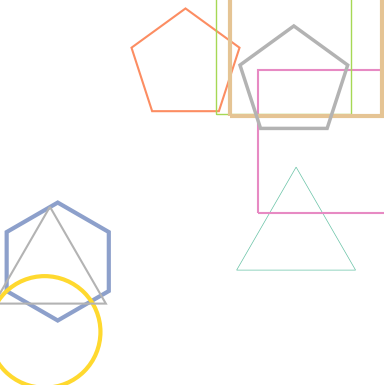[{"shape": "triangle", "thickness": 0.5, "radius": 0.89, "center": [0.769, 0.388]}, {"shape": "pentagon", "thickness": 1.5, "radius": 0.74, "center": [0.482, 0.831]}, {"shape": "hexagon", "thickness": 3, "radius": 0.77, "center": [0.15, 0.321]}, {"shape": "square", "thickness": 1.5, "radius": 0.93, "center": [0.857, 0.633]}, {"shape": "square", "thickness": 1, "radius": 0.88, "center": [0.737, 0.878]}, {"shape": "circle", "thickness": 3, "radius": 0.72, "center": [0.116, 0.138]}, {"shape": "square", "thickness": 3, "radius": 0.98, "center": [0.795, 0.896]}, {"shape": "pentagon", "thickness": 2.5, "radius": 0.74, "center": [0.763, 0.785]}, {"shape": "triangle", "thickness": 1.5, "radius": 0.84, "center": [0.13, 0.295]}]